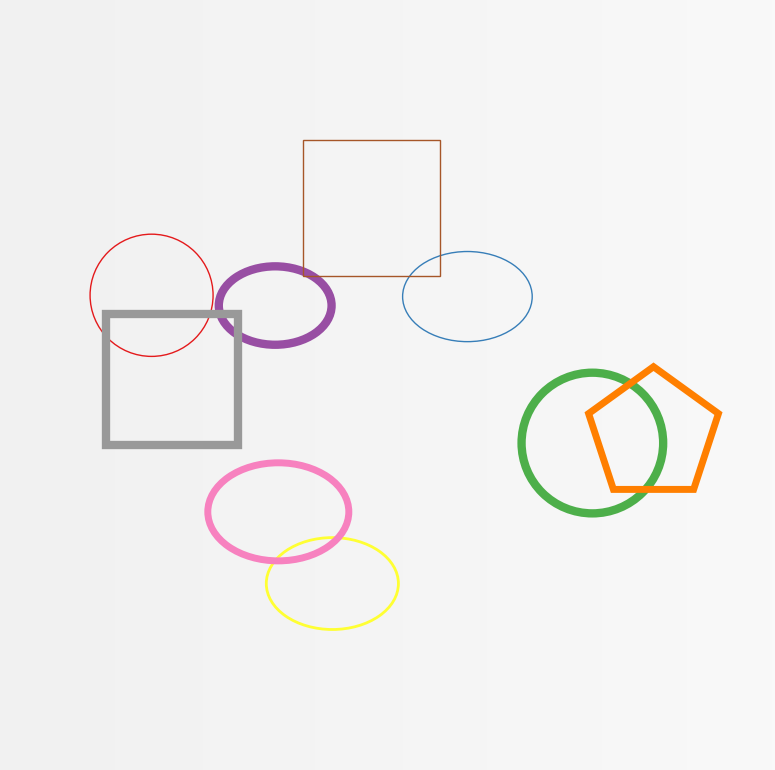[{"shape": "circle", "thickness": 0.5, "radius": 0.4, "center": [0.196, 0.617]}, {"shape": "oval", "thickness": 0.5, "radius": 0.42, "center": [0.603, 0.615]}, {"shape": "circle", "thickness": 3, "radius": 0.46, "center": [0.764, 0.425]}, {"shape": "oval", "thickness": 3, "radius": 0.36, "center": [0.355, 0.603]}, {"shape": "pentagon", "thickness": 2.5, "radius": 0.44, "center": [0.843, 0.436]}, {"shape": "oval", "thickness": 1, "radius": 0.43, "center": [0.429, 0.242]}, {"shape": "square", "thickness": 0.5, "radius": 0.44, "center": [0.48, 0.729]}, {"shape": "oval", "thickness": 2.5, "radius": 0.45, "center": [0.359, 0.335]}, {"shape": "square", "thickness": 3, "radius": 0.43, "center": [0.222, 0.507]}]